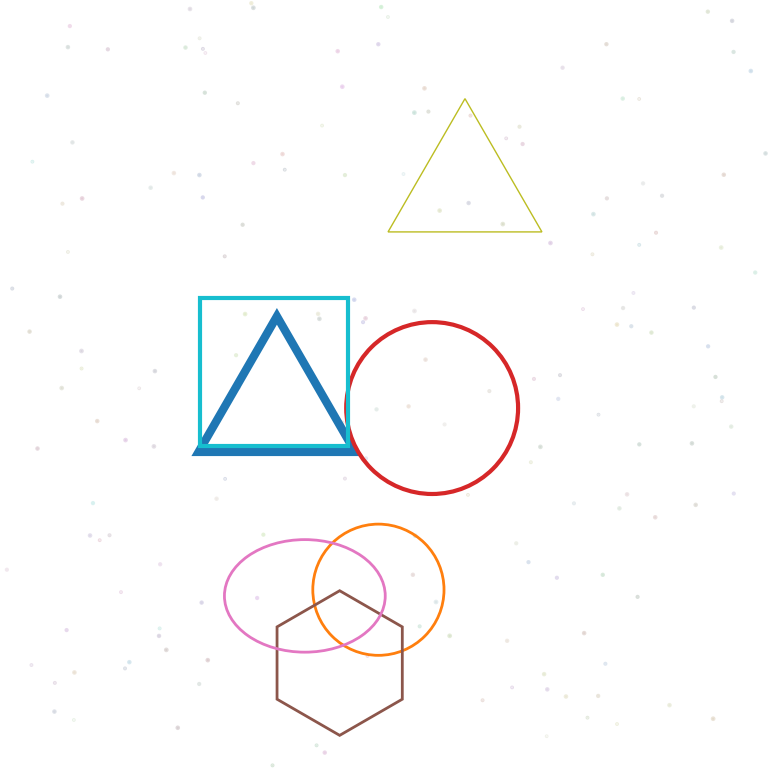[{"shape": "triangle", "thickness": 3, "radius": 0.59, "center": [0.36, 0.472]}, {"shape": "circle", "thickness": 1, "radius": 0.43, "center": [0.491, 0.234]}, {"shape": "circle", "thickness": 1.5, "radius": 0.56, "center": [0.561, 0.47]}, {"shape": "hexagon", "thickness": 1, "radius": 0.47, "center": [0.441, 0.139]}, {"shape": "oval", "thickness": 1, "radius": 0.52, "center": [0.396, 0.226]}, {"shape": "triangle", "thickness": 0.5, "radius": 0.58, "center": [0.604, 0.757]}, {"shape": "square", "thickness": 1.5, "radius": 0.48, "center": [0.355, 0.517]}]